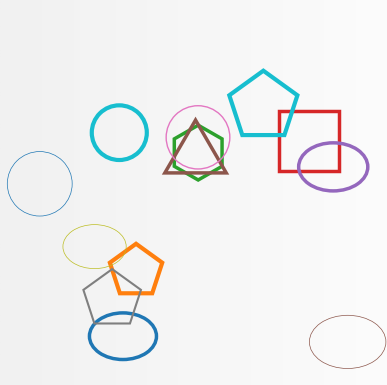[{"shape": "circle", "thickness": 0.5, "radius": 0.42, "center": [0.103, 0.523]}, {"shape": "oval", "thickness": 2.5, "radius": 0.43, "center": [0.317, 0.127]}, {"shape": "pentagon", "thickness": 3, "radius": 0.36, "center": [0.351, 0.296]}, {"shape": "hexagon", "thickness": 2.5, "radius": 0.36, "center": [0.511, 0.604]}, {"shape": "square", "thickness": 2.5, "radius": 0.39, "center": [0.797, 0.634]}, {"shape": "oval", "thickness": 2.5, "radius": 0.45, "center": [0.86, 0.567]}, {"shape": "triangle", "thickness": 2.5, "radius": 0.46, "center": [0.505, 0.597]}, {"shape": "oval", "thickness": 0.5, "radius": 0.49, "center": [0.897, 0.112]}, {"shape": "circle", "thickness": 1, "radius": 0.41, "center": [0.511, 0.643]}, {"shape": "pentagon", "thickness": 1.5, "radius": 0.39, "center": [0.289, 0.223]}, {"shape": "oval", "thickness": 0.5, "radius": 0.41, "center": [0.244, 0.359]}, {"shape": "pentagon", "thickness": 3, "radius": 0.46, "center": [0.68, 0.724]}, {"shape": "circle", "thickness": 3, "radius": 0.36, "center": [0.308, 0.655]}]